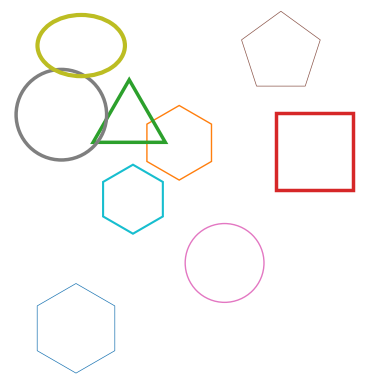[{"shape": "hexagon", "thickness": 0.5, "radius": 0.58, "center": [0.197, 0.147]}, {"shape": "hexagon", "thickness": 1, "radius": 0.48, "center": [0.465, 0.629]}, {"shape": "triangle", "thickness": 2.5, "radius": 0.54, "center": [0.336, 0.684]}, {"shape": "square", "thickness": 2.5, "radius": 0.5, "center": [0.817, 0.606]}, {"shape": "pentagon", "thickness": 0.5, "radius": 0.54, "center": [0.73, 0.863]}, {"shape": "circle", "thickness": 1, "radius": 0.51, "center": [0.583, 0.317]}, {"shape": "circle", "thickness": 2.5, "radius": 0.59, "center": [0.159, 0.702]}, {"shape": "oval", "thickness": 3, "radius": 0.57, "center": [0.211, 0.882]}, {"shape": "hexagon", "thickness": 1.5, "radius": 0.45, "center": [0.345, 0.483]}]